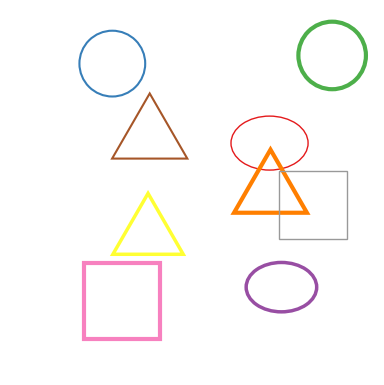[{"shape": "oval", "thickness": 1, "radius": 0.5, "center": [0.7, 0.628]}, {"shape": "circle", "thickness": 1.5, "radius": 0.43, "center": [0.292, 0.835]}, {"shape": "circle", "thickness": 3, "radius": 0.44, "center": [0.863, 0.856]}, {"shape": "oval", "thickness": 2.5, "radius": 0.46, "center": [0.731, 0.254]}, {"shape": "triangle", "thickness": 3, "radius": 0.55, "center": [0.703, 0.502]}, {"shape": "triangle", "thickness": 2.5, "radius": 0.53, "center": [0.385, 0.392]}, {"shape": "triangle", "thickness": 1.5, "radius": 0.56, "center": [0.389, 0.644]}, {"shape": "square", "thickness": 3, "radius": 0.49, "center": [0.317, 0.218]}, {"shape": "square", "thickness": 1, "radius": 0.44, "center": [0.812, 0.468]}]